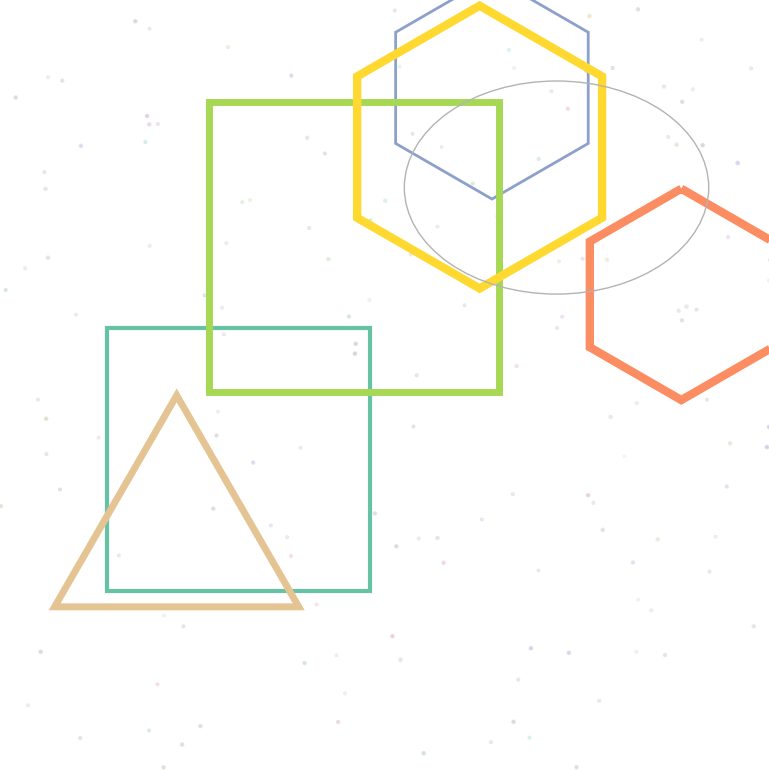[{"shape": "square", "thickness": 1.5, "radius": 0.85, "center": [0.31, 0.403]}, {"shape": "hexagon", "thickness": 3, "radius": 0.69, "center": [0.885, 0.618]}, {"shape": "hexagon", "thickness": 1, "radius": 0.72, "center": [0.639, 0.886]}, {"shape": "square", "thickness": 2.5, "radius": 0.94, "center": [0.46, 0.679]}, {"shape": "hexagon", "thickness": 3, "radius": 0.92, "center": [0.623, 0.809]}, {"shape": "triangle", "thickness": 2.5, "radius": 0.92, "center": [0.229, 0.303]}, {"shape": "oval", "thickness": 0.5, "radius": 0.99, "center": [0.723, 0.756]}]